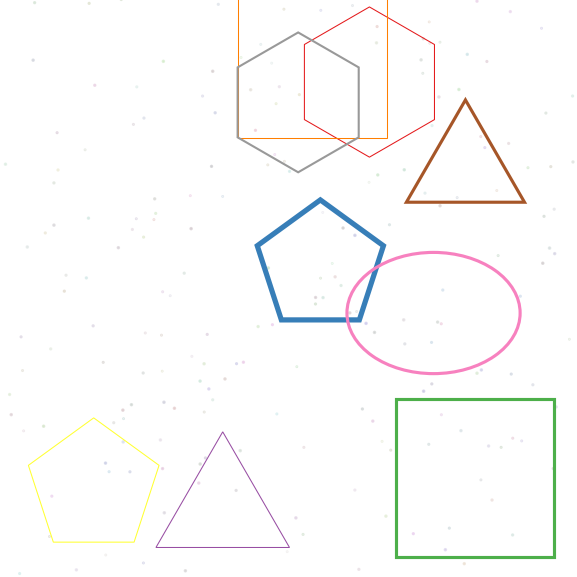[{"shape": "hexagon", "thickness": 0.5, "radius": 0.65, "center": [0.64, 0.857]}, {"shape": "pentagon", "thickness": 2.5, "radius": 0.57, "center": [0.555, 0.538]}, {"shape": "square", "thickness": 1.5, "radius": 0.69, "center": [0.822, 0.171]}, {"shape": "triangle", "thickness": 0.5, "radius": 0.67, "center": [0.386, 0.118]}, {"shape": "square", "thickness": 0.5, "radius": 0.64, "center": [0.541, 0.89]}, {"shape": "pentagon", "thickness": 0.5, "radius": 0.59, "center": [0.162, 0.157]}, {"shape": "triangle", "thickness": 1.5, "radius": 0.59, "center": [0.806, 0.708]}, {"shape": "oval", "thickness": 1.5, "radius": 0.75, "center": [0.751, 0.457]}, {"shape": "hexagon", "thickness": 1, "radius": 0.61, "center": [0.516, 0.822]}]